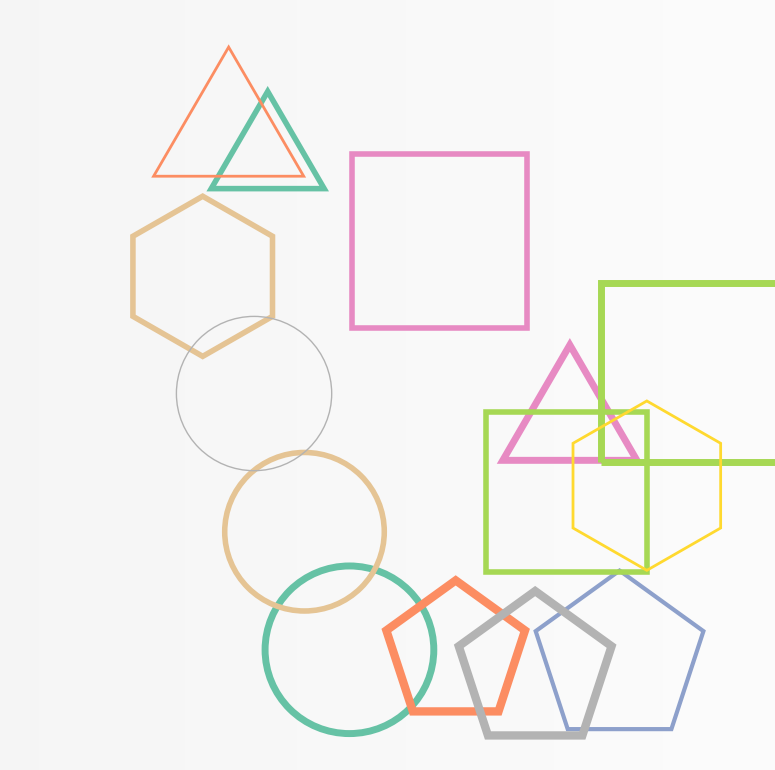[{"shape": "circle", "thickness": 2.5, "radius": 0.54, "center": [0.451, 0.156]}, {"shape": "triangle", "thickness": 2, "radius": 0.42, "center": [0.345, 0.797]}, {"shape": "triangle", "thickness": 1, "radius": 0.56, "center": [0.295, 0.827]}, {"shape": "pentagon", "thickness": 3, "radius": 0.47, "center": [0.588, 0.152]}, {"shape": "pentagon", "thickness": 1.5, "radius": 0.57, "center": [0.799, 0.145]}, {"shape": "square", "thickness": 2, "radius": 0.56, "center": [0.567, 0.687]}, {"shape": "triangle", "thickness": 2.5, "radius": 0.5, "center": [0.735, 0.452]}, {"shape": "square", "thickness": 2, "radius": 0.52, "center": [0.731, 0.361]}, {"shape": "square", "thickness": 2.5, "radius": 0.58, "center": [0.892, 0.516]}, {"shape": "hexagon", "thickness": 1, "radius": 0.55, "center": [0.835, 0.369]}, {"shape": "hexagon", "thickness": 2, "radius": 0.52, "center": [0.262, 0.641]}, {"shape": "circle", "thickness": 2, "radius": 0.51, "center": [0.393, 0.309]}, {"shape": "pentagon", "thickness": 3, "radius": 0.52, "center": [0.691, 0.129]}, {"shape": "circle", "thickness": 0.5, "radius": 0.5, "center": [0.328, 0.489]}]